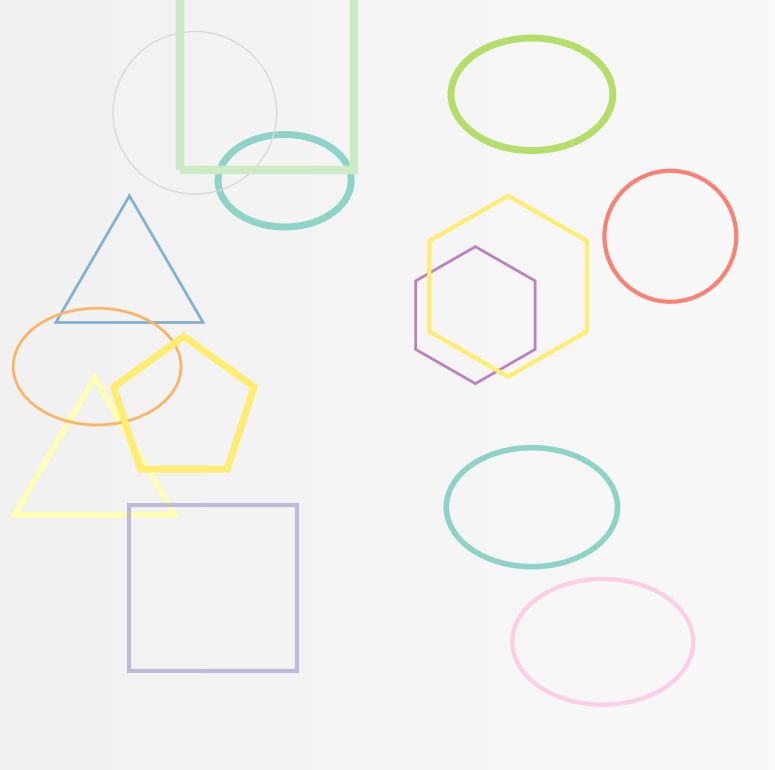[{"shape": "oval", "thickness": 2.5, "radius": 0.43, "center": [0.367, 0.765]}, {"shape": "oval", "thickness": 2, "radius": 0.55, "center": [0.686, 0.341]}, {"shape": "triangle", "thickness": 2, "radius": 0.6, "center": [0.122, 0.391]}, {"shape": "square", "thickness": 1.5, "radius": 0.54, "center": [0.275, 0.236]}, {"shape": "circle", "thickness": 1.5, "radius": 0.43, "center": [0.865, 0.693]}, {"shape": "triangle", "thickness": 1, "radius": 0.55, "center": [0.167, 0.636]}, {"shape": "oval", "thickness": 1, "radius": 0.54, "center": [0.125, 0.524]}, {"shape": "oval", "thickness": 2.5, "radius": 0.52, "center": [0.686, 0.878]}, {"shape": "oval", "thickness": 1.5, "radius": 0.58, "center": [0.778, 0.166]}, {"shape": "circle", "thickness": 0.5, "radius": 0.53, "center": [0.251, 0.854]}, {"shape": "hexagon", "thickness": 1, "radius": 0.44, "center": [0.613, 0.591]}, {"shape": "square", "thickness": 3, "radius": 0.56, "center": [0.345, 0.891]}, {"shape": "pentagon", "thickness": 2.5, "radius": 0.48, "center": [0.237, 0.468]}, {"shape": "hexagon", "thickness": 1.5, "radius": 0.59, "center": [0.656, 0.628]}]